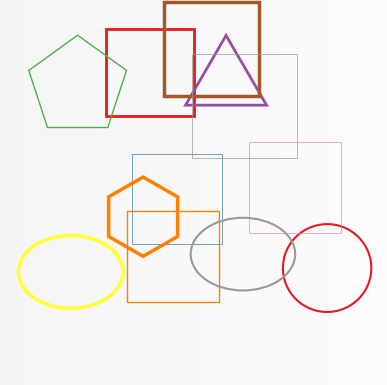[{"shape": "square", "thickness": 2, "radius": 0.57, "center": [0.387, 0.812]}, {"shape": "circle", "thickness": 1.5, "radius": 0.57, "center": [0.844, 0.304]}, {"shape": "square", "thickness": 0.5, "radius": 0.58, "center": [0.456, 0.482]}, {"shape": "pentagon", "thickness": 1, "radius": 0.66, "center": [0.2, 0.776]}, {"shape": "triangle", "thickness": 2, "radius": 0.6, "center": [0.583, 0.787]}, {"shape": "hexagon", "thickness": 2.5, "radius": 0.51, "center": [0.369, 0.437]}, {"shape": "square", "thickness": 1, "radius": 0.59, "center": [0.446, 0.334]}, {"shape": "oval", "thickness": 2.5, "radius": 0.68, "center": [0.183, 0.294]}, {"shape": "square", "thickness": 2.5, "radius": 0.61, "center": [0.546, 0.873]}, {"shape": "square", "thickness": 0.5, "radius": 0.59, "center": [0.762, 0.512]}, {"shape": "oval", "thickness": 1.5, "radius": 0.67, "center": [0.627, 0.34]}, {"shape": "square", "thickness": 0.5, "radius": 0.67, "center": [0.631, 0.724]}]